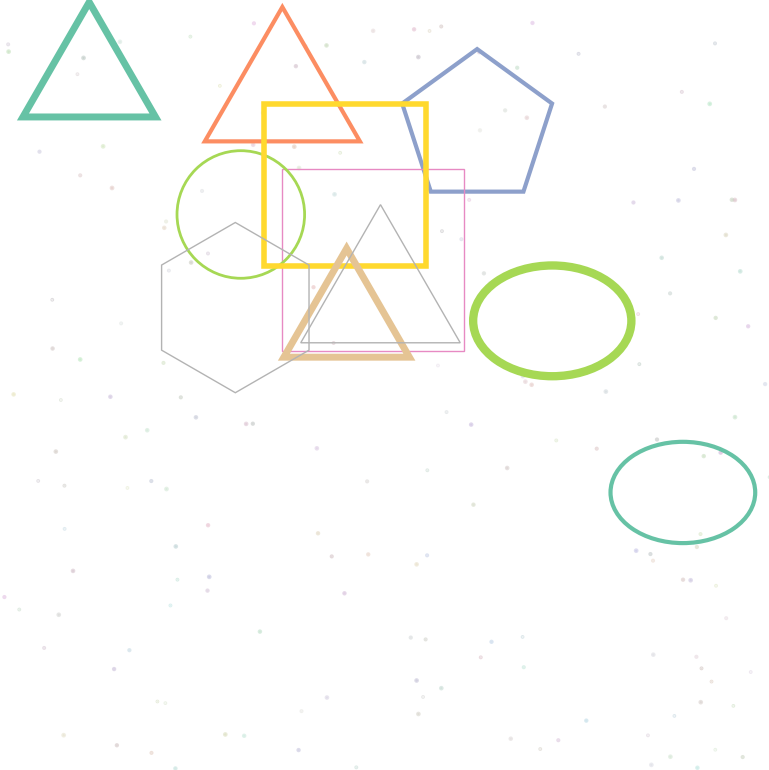[{"shape": "triangle", "thickness": 2.5, "radius": 0.5, "center": [0.116, 0.898]}, {"shape": "oval", "thickness": 1.5, "radius": 0.47, "center": [0.887, 0.36]}, {"shape": "triangle", "thickness": 1.5, "radius": 0.58, "center": [0.367, 0.875]}, {"shape": "pentagon", "thickness": 1.5, "radius": 0.51, "center": [0.62, 0.834]}, {"shape": "square", "thickness": 0.5, "radius": 0.59, "center": [0.485, 0.662]}, {"shape": "circle", "thickness": 1, "radius": 0.41, "center": [0.313, 0.721]}, {"shape": "oval", "thickness": 3, "radius": 0.51, "center": [0.717, 0.583]}, {"shape": "square", "thickness": 2, "radius": 0.53, "center": [0.448, 0.76]}, {"shape": "triangle", "thickness": 2.5, "radius": 0.47, "center": [0.45, 0.583]}, {"shape": "triangle", "thickness": 0.5, "radius": 0.6, "center": [0.494, 0.615]}, {"shape": "hexagon", "thickness": 0.5, "radius": 0.55, "center": [0.306, 0.601]}]